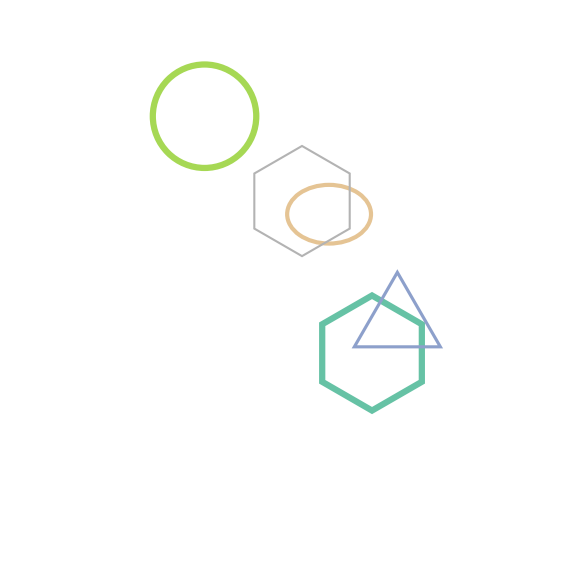[{"shape": "hexagon", "thickness": 3, "radius": 0.5, "center": [0.644, 0.388]}, {"shape": "triangle", "thickness": 1.5, "radius": 0.43, "center": [0.688, 0.442]}, {"shape": "circle", "thickness": 3, "radius": 0.45, "center": [0.354, 0.798]}, {"shape": "oval", "thickness": 2, "radius": 0.36, "center": [0.57, 0.628]}, {"shape": "hexagon", "thickness": 1, "radius": 0.48, "center": [0.523, 0.651]}]